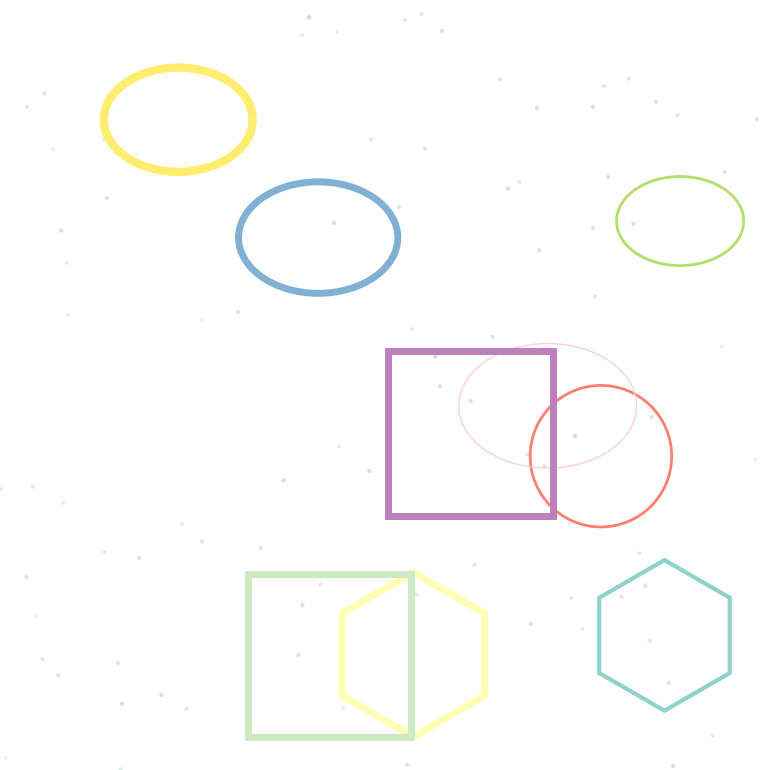[{"shape": "hexagon", "thickness": 1.5, "radius": 0.49, "center": [0.863, 0.175]}, {"shape": "hexagon", "thickness": 2.5, "radius": 0.53, "center": [0.537, 0.15]}, {"shape": "circle", "thickness": 1, "radius": 0.46, "center": [0.78, 0.408]}, {"shape": "oval", "thickness": 2.5, "radius": 0.52, "center": [0.413, 0.691]}, {"shape": "oval", "thickness": 1, "radius": 0.41, "center": [0.883, 0.713]}, {"shape": "oval", "thickness": 0.5, "radius": 0.58, "center": [0.711, 0.473]}, {"shape": "square", "thickness": 2.5, "radius": 0.53, "center": [0.611, 0.437]}, {"shape": "square", "thickness": 2.5, "radius": 0.53, "center": [0.428, 0.149]}, {"shape": "oval", "thickness": 3, "radius": 0.48, "center": [0.231, 0.844]}]